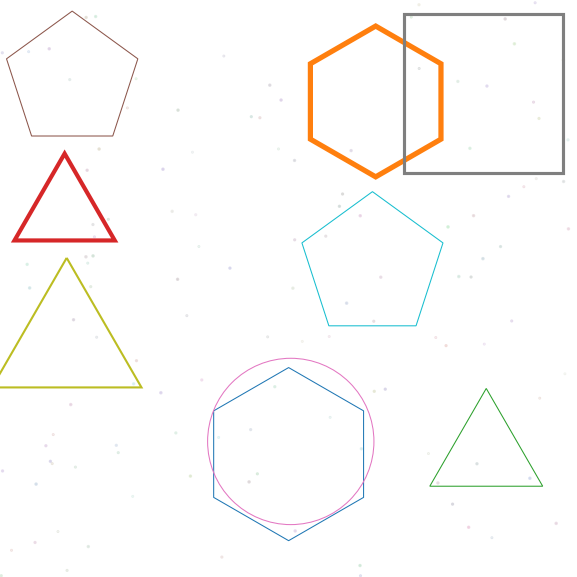[{"shape": "hexagon", "thickness": 0.5, "radius": 0.75, "center": [0.5, 0.213]}, {"shape": "hexagon", "thickness": 2.5, "radius": 0.65, "center": [0.651, 0.823]}, {"shape": "triangle", "thickness": 0.5, "radius": 0.56, "center": [0.842, 0.214]}, {"shape": "triangle", "thickness": 2, "radius": 0.5, "center": [0.112, 0.633]}, {"shape": "pentagon", "thickness": 0.5, "radius": 0.6, "center": [0.125, 0.86]}, {"shape": "circle", "thickness": 0.5, "radius": 0.72, "center": [0.503, 0.235]}, {"shape": "square", "thickness": 1.5, "radius": 0.69, "center": [0.837, 0.837]}, {"shape": "triangle", "thickness": 1, "radius": 0.75, "center": [0.115, 0.403]}, {"shape": "pentagon", "thickness": 0.5, "radius": 0.64, "center": [0.645, 0.539]}]